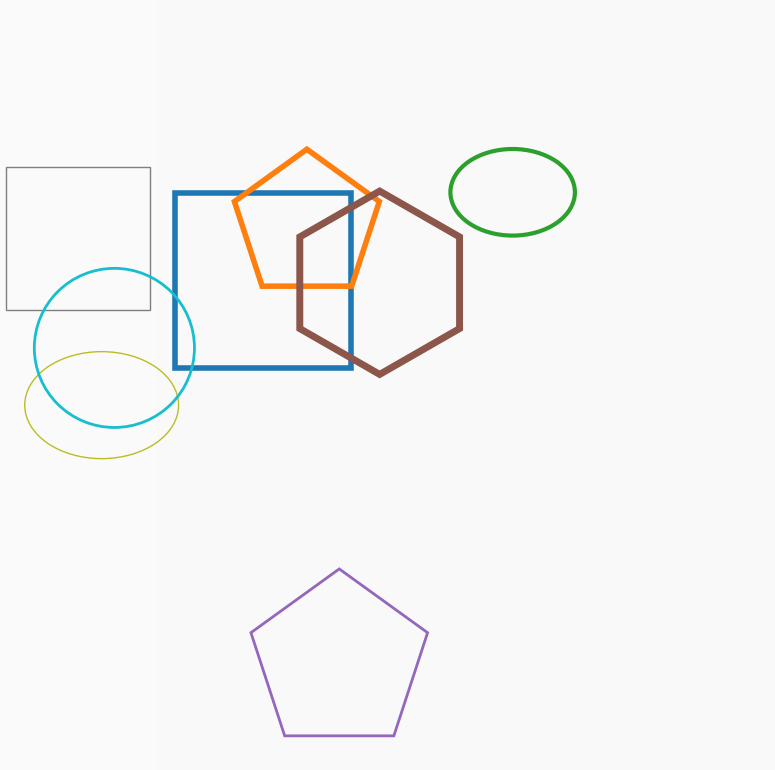[{"shape": "square", "thickness": 2, "radius": 0.57, "center": [0.339, 0.635]}, {"shape": "pentagon", "thickness": 2, "radius": 0.49, "center": [0.396, 0.708]}, {"shape": "oval", "thickness": 1.5, "radius": 0.4, "center": [0.661, 0.75]}, {"shape": "pentagon", "thickness": 1, "radius": 0.6, "center": [0.438, 0.141]}, {"shape": "hexagon", "thickness": 2.5, "radius": 0.6, "center": [0.49, 0.633]}, {"shape": "square", "thickness": 0.5, "radius": 0.47, "center": [0.101, 0.69]}, {"shape": "oval", "thickness": 0.5, "radius": 0.5, "center": [0.131, 0.474]}, {"shape": "circle", "thickness": 1, "radius": 0.52, "center": [0.148, 0.548]}]